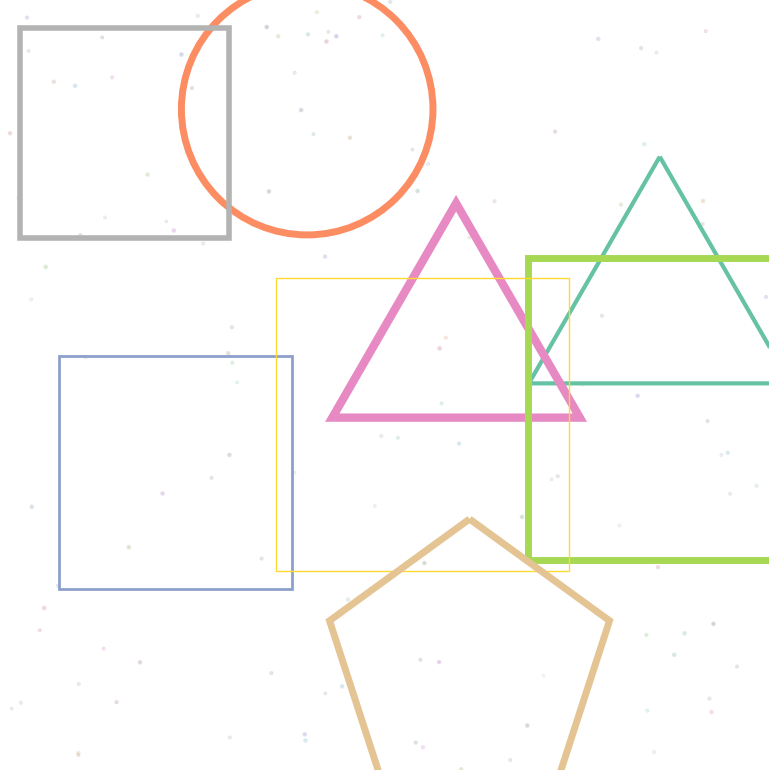[{"shape": "triangle", "thickness": 1.5, "radius": 0.98, "center": [0.857, 0.6]}, {"shape": "circle", "thickness": 2.5, "radius": 0.82, "center": [0.399, 0.858]}, {"shape": "square", "thickness": 1, "radius": 0.76, "center": [0.227, 0.386]}, {"shape": "triangle", "thickness": 3, "radius": 0.93, "center": [0.592, 0.55]}, {"shape": "square", "thickness": 2.5, "radius": 0.98, "center": [0.881, 0.469]}, {"shape": "square", "thickness": 0.5, "radius": 0.95, "center": [0.549, 0.449]}, {"shape": "pentagon", "thickness": 2.5, "radius": 0.96, "center": [0.61, 0.135]}, {"shape": "square", "thickness": 2, "radius": 0.68, "center": [0.162, 0.827]}]